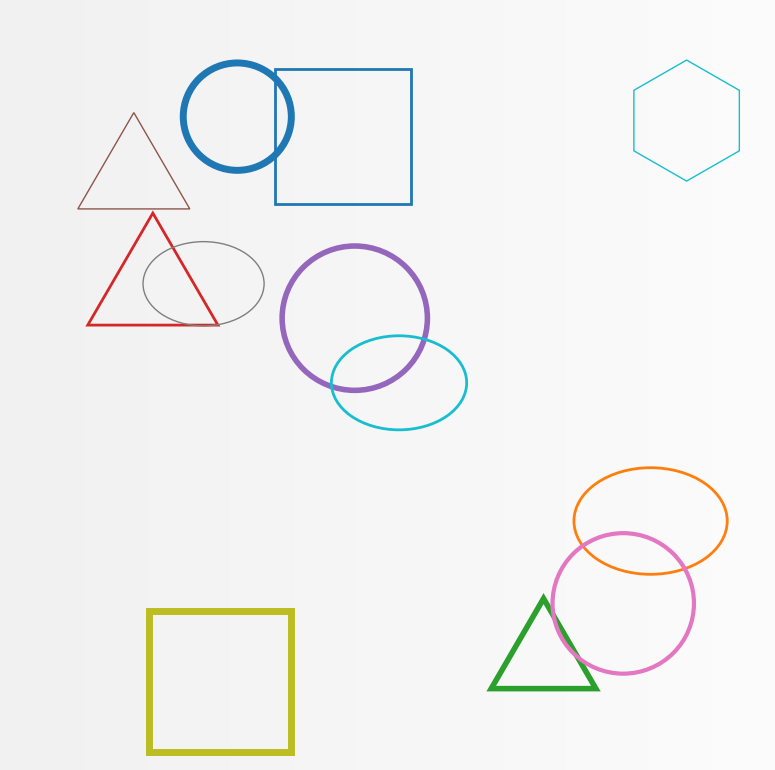[{"shape": "circle", "thickness": 2.5, "radius": 0.35, "center": [0.306, 0.849]}, {"shape": "square", "thickness": 1, "radius": 0.44, "center": [0.443, 0.823]}, {"shape": "oval", "thickness": 1, "radius": 0.49, "center": [0.839, 0.323]}, {"shape": "triangle", "thickness": 2, "radius": 0.39, "center": [0.701, 0.145]}, {"shape": "triangle", "thickness": 1, "radius": 0.48, "center": [0.197, 0.626]}, {"shape": "circle", "thickness": 2, "radius": 0.47, "center": [0.458, 0.587]}, {"shape": "triangle", "thickness": 0.5, "radius": 0.42, "center": [0.173, 0.77]}, {"shape": "circle", "thickness": 1.5, "radius": 0.46, "center": [0.804, 0.216]}, {"shape": "oval", "thickness": 0.5, "radius": 0.39, "center": [0.263, 0.631]}, {"shape": "square", "thickness": 2.5, "radius": 0.46, "center": [0.284, 0.115]}, {"shape": "hexagon", "thickness": 0.5, "radius": 0.39, "center": [0.886, 0.843]}, {"shape": "oval", "thickness": 1, "radius": 0.44, "center": [0.515, 0.503]}]